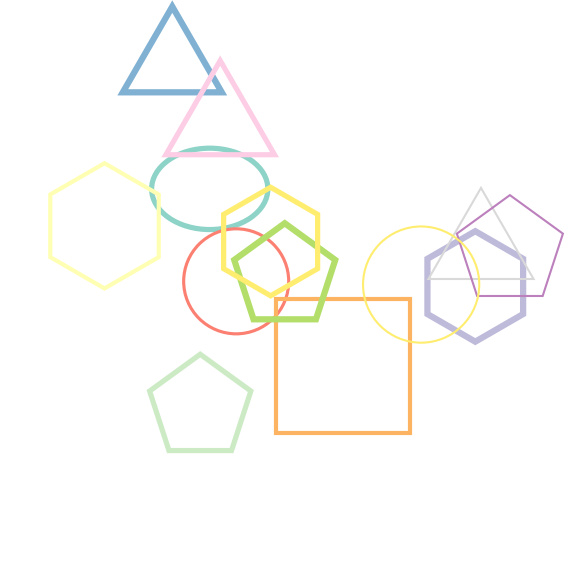[{"shape": "oval", "thickness": 2.5, "radius": 0.5, "center": [0.363, 0.672]}, {"shape": "hexagon", "thickness": 2, "radius": 0.54, "center": [0.181, 0.608]}, {"shape": "hexagon", "thickness": 3, "radius": 0.48, "center": [0.823, 0.503]}, {"shape": "circle", "thickness": 1.5, "radius": 0.45, "center": [0.409, 0.512]}, {"shape": "triangle", "thickness": 3, "radius": 0.49, "center": [0.298, 0.889]}, {"shape": "square", "thickness": 2, "radius": 0.58, "center": [0.594, 0.365]}, {"shape": "pentagon", "thickness": 3, "radius": 0.46, "center": [0.493, 0.521]}, {"shape": "triangle", "thickness": 2.5, "radius": 0.54, "center": [0.381, 0.786]}, {"shape": "triangle", "thickness": 1, "radius": 0.53, "center": [0.833, 0.569]}, {"shape": "pentagon", "thickness": 1, "radius": 0.48, "center": [0.883, 0.565]}, {"shape": "pentagon", "thickness": 2.5, "radius": 0.46, "center": [0.347, 0.293]}, {"shape": "circle", "thickness": 1, "radius": 0.5, "center": [0.729, 0.506]}, {"shape": "hexagon", "thickness": 2.5, "radius": 0.47, "center": [0.469, 0.581]}]